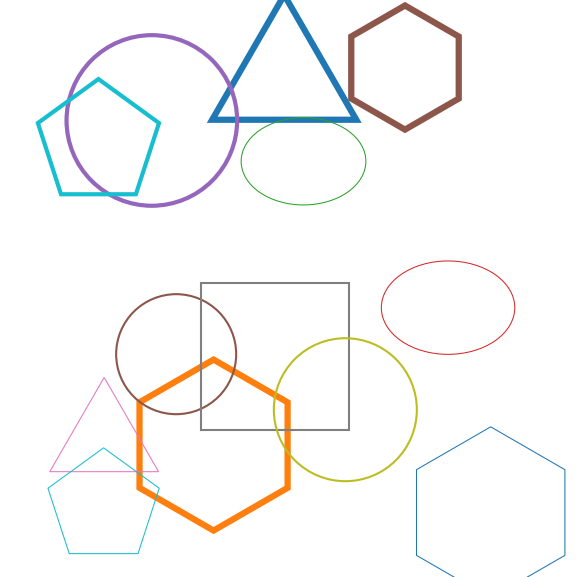[{"shape": "triangle", "thickness": 3, "radius": 0.72, "center": [0.492, 0.864]}, {"shape": "hexagon", "thickness": 0.5, "radius": 0.74, "center": [0.85, 0.112]}, {"shape": "hexagon", "thickness": 3, "radius": 0.74, "center": [0.37, 0.228]}, {"shape": "oval", "thickness": 0.5, "radius": 0.54, "center": [0.526, 0.72]}, {"shape": "oval", "thickness": 0.5, "radius": 0.58, "center": [0.776, 0.466]}, {"shape": "circle", "thickness": 2, "radius": 0.74, "center": [0.263, 0.791]}, {"shape": "hexagon", "thickness": 3, "radius": 0.54, "center": [0.701, 0.882]}, {"shape": "circle", "thickness": 1, "radius": 0.52, "center": [0.305, 0.386]}, {"shape": "triangle", "thickness": 0.5, "radius": 0.54, "center": [0.18, 0.237]}, {"shape": "square", "thickness": 1, "radius": 0.64, "center": [0.476, 0.382]}, {"shape": "circle", "thickness": 1, "radius": 0.62, "center": [0.598, 0.29]}, {"shape": "pentagon", "thickness": 0.5, "radius": 0.51, "center": [0.179, 0.122]}, {"shape": "pentagon", "thickness": 2, "radius": 0.55, "center": [0.17, 0.752]}]